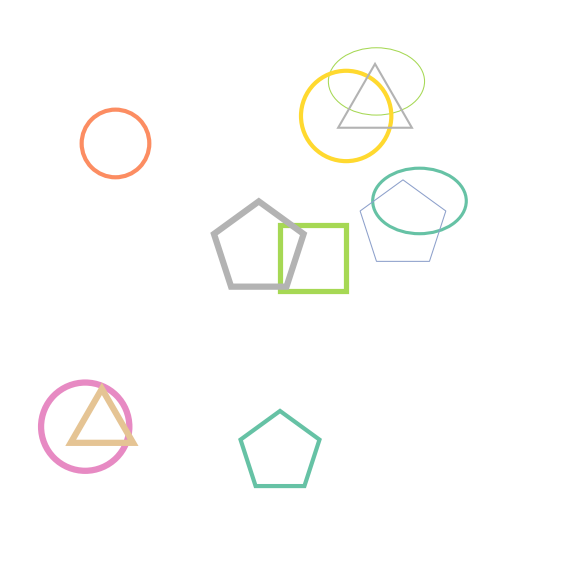[{"shape": "oval", "thickness": 1.5, "radius": 0.41, "center": [0.726, 0.651]}, {"shape": "pentagon", "thickness": 2, "radius": 0.36, "center": [0.485, 0.216]}, {"shape": "circle", "thickness": 2, "radius": 0.29, "center": [0.2, 0.751]}, {"shape": "pentagon", "thickness": 0.5, "radius": 0.39, "center": [0.698, 0.61]}, {"shape": "circle", "thickness": 3, "radius": 0.38, "center": [0.148, 0.26]}, {"shape": "square", "thickness": 2.5, "radius": 0.29, "center": [0.542, 0.552]}, {"shape": "oval", "thickness": 0.5, "radius": 0.42, "center": [0.652, 0.858]}, {"shape": "circle", "thickness": 2, "radius": 0.39, "center": [0.599, 0.798]}, {"shape": "triangle", "thickness": 3, "radius": 0.31, "center": [0.176, 0.264]}, {"shape": "pentagon", "thickness": 3, "radius": 0.41, "center": [0.448, 0.569]}, {"shape": "triangle", "thickness": 1, "radius": 0.37, "center": [0.649, 0.815]}]